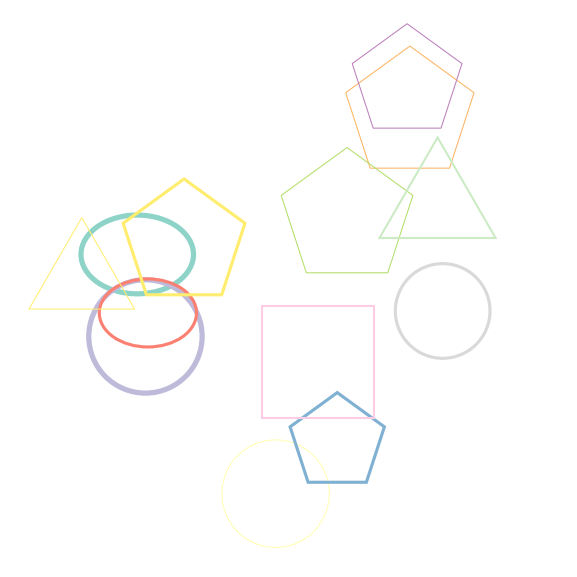[{"shape": "oval", "thickness": 2.5, "radius": 0.49, "center": [0.238, 0.559]}, {"shape": "circle", "thickness": 0.5, "radius": 0.47, "center": [0.477, 0.144]}, {"shape": "circle", "thickness": 2.5, "radius": 0.49, "center": [0.252, 0.417]}, {"shape": "oval", "thickness": 1.5, "radius": 0.42, "center": [0.256, 0.457]}, {"shape": "pentagon", "thickness": 1.5, "radius": 0.43, "center": [0.584, 0.233]}, {"shape": "pentagon", "thickness": 0.5, "radius": 0.58, "center": [0.71, 0.802]}, {"shape": "pentagon", "thickness": 0.5, "radius": 0.6, "center": [0.601, 0.624]}, {"shape": "square", "thickness": 1, "radius": 0.49, "center": [0.551, 0.372]}, {"shape": "circle", "thickness": 1.5, "radius": 0.41, "center": [0.767, 0.461]}, {"shape": "pentagon", "thickness": 0.5, "radius": 0.5, "center": [0.705, 0.858]}, {"shape": "triangle", "thickness": 1, "radius": 0.58, "center": [0.758, 0.645]}, {"shape": "triangle", "thickness": 0.5, "radius": 0.53, "center": [0.142, 0.517]}, {"shape": "pentagon", "thickness": 1.5, "radius": 0.55, "center": [0.319, 0.578]}]